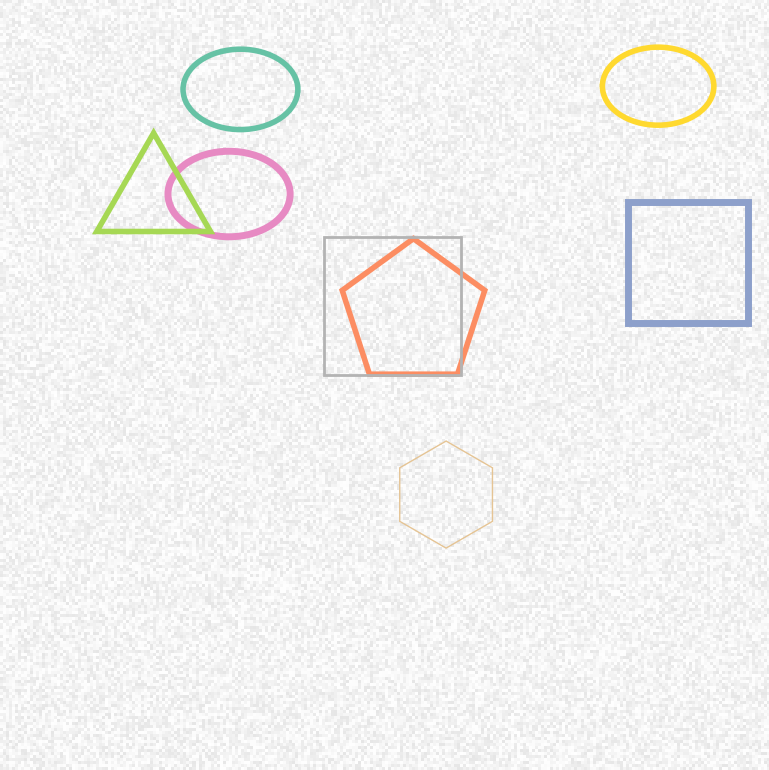[{"shape": "oval", "thickness": 2, "radius": 0.37, "center": [0.312, 0.884]}, {"shape": "pentagon", "thickness": 2, "radius": 0.49, "center": [0.537, 0.593]}, {"shape": "square", "thickness": 2.5, "radius": 0.39, "center": [0.894, 0.659]}, {"shape": "oval", "thickness": 2.5, "radius": 0.4, "center": [0.297, 0.748]}, {"shape": "triangle", "thickness": 2, "radius": 0.43, "center": [0.2, 0.742]}, {"shape": "oval", "thickness": 2, "radius": 0.36, "center": [0.855, 0.888]}, {"shape": "hexagon", "thickness": 0.5, "radius": 0.35, "center": [0.579, 0.358]}, {"shape": "square", "thickness": 1, "radius": 0.45, "center": [0.51, 0.602]}]